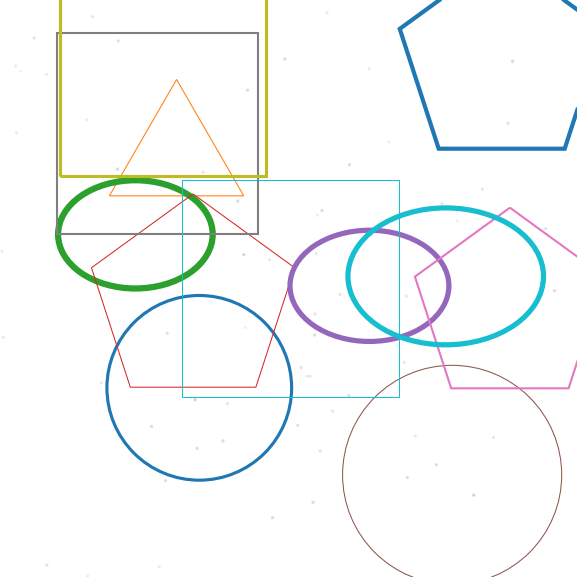[{"shape": "circle", "thickness": 1.5, "radius": 0.8, "center": [0.345, 0.328]}, {"shape": "pentagon", "thickness": 2, "radius": 0.93, "center": [0.869, 0.892]}, {"shape": "triangle", "thickness": 0.5, "radius": 0.67, "center": [0.306, 0.727]}, {"shape": "oval", "thickness": 3, "radius": 0.67, "center": [0.234, 0.593]}, {"shape": "pentagon", "thickness": 0.5, "radius": 0.92, "center": [0.334, 0.478]}, {"shape": "oval", "thickness": 2.5, "radius": 0.69, "center": [0.64, 0.504]}, {"shape": "circle", "thickness": 0.5, "radius": 0.95, "center": [0.783, 0.177]}, {"shape": "pentagon", "thickness": 1, "radius": 0.86, "center": [0.883, 0.467]}, {"shape": "square", "thickness": 1, "radius": 0.87, "center": [0.273, 0.768]}, {"shape": "square", "thickness": 1.5, "radius": 0.89, "center": [0.282, 0.873]}, {"shape": "square", "thickness": 0.5, "radius": 0.94, "center": [0.504, 0.499]}, {"shape": "oval", "thickness": 2.5, "radius": 0.85, "center": [0.772, 0.521]}]